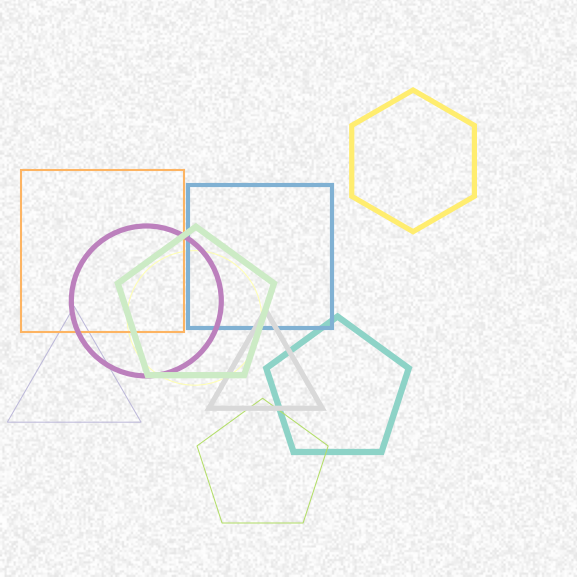[{"shape": "pentagon", "thickness": 3, "radius": 0.65, "center": [0.584, 0.321]}, {"shape": "circle", "thickness": 0.5, "radius": 0.58, "center": [0.337, 0.449]}, {"shape": "triangle", "thickness": 0.5, "radius": 0.67, "center": [0.128, 0.335]}, {"shape": "square", "thickness": 2, "radius": 0.62, "center": [0.45, 0.555]}, {"shape": "square", "thickness": 1, "radius": 0.7, "center": [0.177, 0.565]}, {"shape": "pentagon", "thickness": 0.5, "radius": 0.6, "center": [0.455, 0.19]}, {"shape": "triangle", "thickness": 2.5, "radius": 0.57, "center": [0.46, 0.349]}, {"shape": "circle", "thickness": 2.5, "radius": 0.65, "center": [0.253, 0.478]}, {"shape": "pentagon", "thickness": 3, "radius": 0.71, "center": [0.339, 0.464]}, {"shape": "hexagon", "thickness": 2.5, "radius": 0.61, "center": [0.715, 0.721]}]